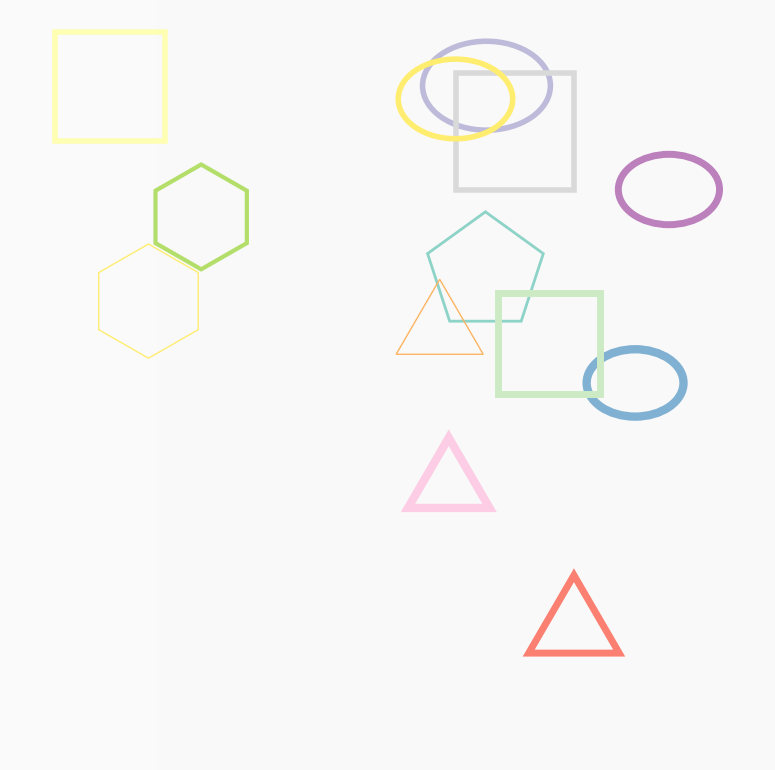[{"shape": "pentagon", "thickness": 1, "radius": 0.39, "center": [0.626, 0.646]}, {"shape": "square", "thickness": 2, "radius": 0.35, "center": [0.142, 0.888]}, {"shape": "oval", "thickness": 2, "radius": 0.41, "center": [0.628, 0.889]}, {"shape": "triangle", "thickness": 2.5, "radius": 0.34, "center": [0.741, 0.186]}, {"shape": "oval", "thickness": 3, "radius": 0.31, "center": [0.819, 0.503]}, {"shape": "triangle", "thickness": 0.5, "radius": 0.32, "center": [0.567, 0.572]}, {"shape": "hexagon", "thickness": 1.5, "radius": 0.34, "center": [0.26, 0.718]}, {"shape": "triangle", "thickness": 3, "radius": 0.3, "center": [0.579, 0.371]}, {"shape": "square", "thickness": 2, "radius": 0.38, "center": [0.664, 0.829]}, {"shape": "oval", "thickness": 2.5, "radius": 0.33, "center": [0.863, 0.754]}, {"shape": "square", "thickness": 2.5, "radius": 0.33, "center": [0.708, 0.554]}, {"shape": "oval", "thickness": 2, "radius": 0.37, "center": [0.588, 0.872]}, {"shape": "hexagon", "thickness": 0.5, "radius": 0.37, "center": [0.192, 0.609]}]